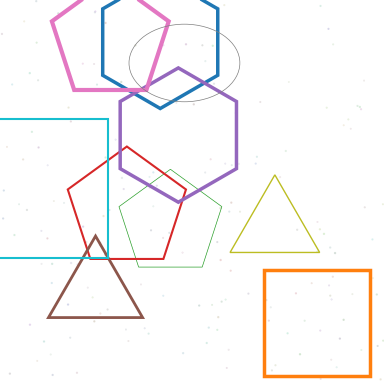[{"shape": "hexagon", "thickness": 2.5, "radius": 0.86, "center": [0.416, 0.891]}, {"shape": "square", "thickness": 2.5, "radius": 0.69, "center": [0.823, 0.162]}, {"shape": "pentagon", "thickness": 0.5, "radius": 0.7, "center": [0.443, 0.42]}, {"shape": "pentagon", "thickness": 1.5, "radius": 0.81, "center": [0.33, 0.458]}, {"shape": "hexagon", "thickness": 2.5, "radius": 0.87, "center": [0.463, 0.649]}, {"shape": "triangle", "thickness": 2, "radius": 0.71, "center": [0.248, 0.246]}, {"shape": "pentagon", "thickness": 3, "radius": 0.8, "center": [0.286, 0.895]}, {"shape": "oval", "thickness": 0.5, "radius": 0.72, "center": [0.479, 0.836]}, {"shape": "triangle", "thickness": 1, "radius": 0.67, "center": [0.714, 0.411]}, {"shape": "square", "thickness": 1.5, "radius": 0.9, "center": [0.1, 0.51]}]